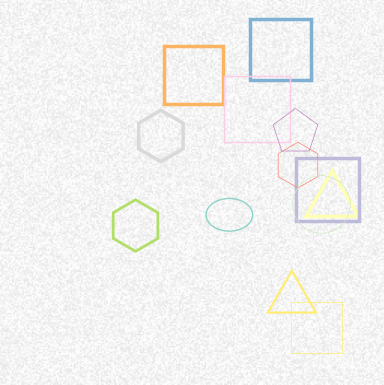[{"shape": "oval", "thickness": 1, "radius": 0.3, "center": [0.596, 0.442]}, {"shape": "triangle", "thickness": 2.5, "radius": 0.39, "center": [0.863, 0.477]}, {"shape": "square", "thickness": 2.5, "radius": 0.41, "center": [0.851, 0.507]}, {"shape": "hexagon", "thickness": 0.5, "radius": 0.3, "center": [0.774, 0.571]}, {"shape": "square", "thickness": 2.5, "radius": 0.39, "center": [0.729, 0.871]}, {"shape": "square", "thickness": 2.5, "radius": 0.38, "center": [0.504, 0.805]}, {"shape": "hexagon", "thickness": 2, "radius": 0.33, "center": [0.352, 0.414]}, {"shape": "square", "thickness": 1, "radius": 0.43, "center": [0.668, 0.717]}, {"shape": "hexagon", "thickness": 2.5, "radius": 0.33, "center": [0.418, 0.647]}, {"shape": "pentagon", "thickness": 0.5, "radius": 0.31, "center": [0.767, 0.657]}, {"shape": "circle", "thickness": 0.5, "radius": 0.37, "center": [0.835, 0.469]}, {"shape": "triangle", "thickness": 1.5, "radius": 0.36, "center": [0.758, 0.224]}, {"shape": "square", "thickness": 0.5, "radius": 0.33, "center": [0.822, 0.15]}]